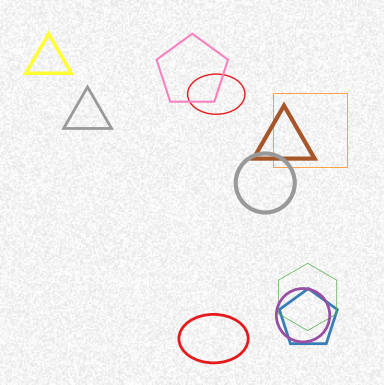[{"shape": "oval", "thickness": 1, "radius": 0.37, "center": [0.562, 0.755]}, {"shape": "oval", "thickness": 2, "radius": 0.45, "center": [0.555, 0.12]}, {"shape": "pentagon", "thickness": 2, "radius": 0.4, "center": [0.801, 0.171]}, {"shape": "hexagon", "thickness": 0.5, "radius": 0.44, "center": [0.799, 0.229]}, {"shape": "circle", "thickness": 2, "radius": 0.35, "center": [0.787, 0.181]}, {"shape": "square", "thickness": 0.5, "radius": 0.48, "center": [0.805, 0.662]}, {"shape": "triangle", "thickness": 2.5, "radius": 0.34, "center": [0.127, 0.844]}, {"shape": "triangle", "thickness": 3, "radius": 0.46, "center": [0.738, 0.634]}, {"shape": "pentagon", "thickness": 1.5, "radius": 0.49, "center": [0.499, 0.815]}, {"shape": "circle", "thickness": 3, "radius": 0.38, "center": [0.689, 0.525]}, {"shape": "triangle", "thickness": 2, "radius": 0.36, "center": [0.227, 0.702]}]